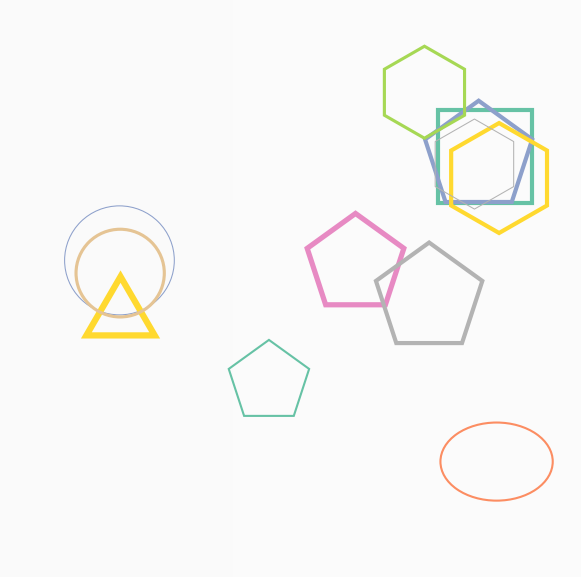[{"shape": "pentagon", "thickness": 1, "radius": 0.36, "center": [0.463, 0.338]}, {"shape": "square", "thickness": 2, "radius": 0.41, "center": [0.834, 0.728]}, {"shape": "oval", "thickness": 1, "radius": 0.48, "center": [0.854, 0.2]}, {"shape": "circle", "thickness": 0.5, "radius": 0.47, "center": [0.206, 0.548]}, {"shape": "pentagon", "thickness": 2, "radius": 0.48, "center": [0.823, 0.728]}, {"shape": "pentagon", "thickness": 2.5, "radius": 0.44, "center": [0.612, 0.542]}, {"shape": "hexagon", "thickness": 1.5, "radius": 0.4, "center": [0.73, 0.839]}, {"shape": "hexagon", "thickness": 2, "radius": 0.48, "center": [0.859, 0.691]}, {"shape": "triangle", "thickness": 3, "radius": 0.34, "center": [0.207, 0.452]}, {"shape": "circle", "thickness": 1.5, "radius": 0.38, "center": [0.207, 0.526]}, {"shape": "hexagon", "thickness": 0.5, "radius": 0.39, "center": [0.816, 0.715]}, {"shape": "pentagon", "thickness": 2, "radius": 0.48, "center": [0.738, 0.483]}]